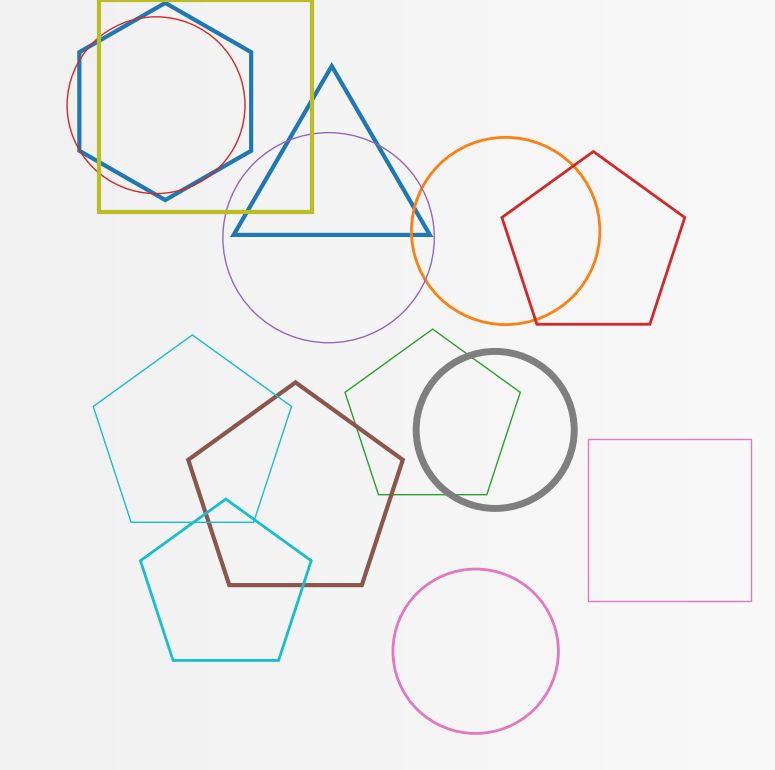[{"shape": "triangle", "thickness": 1.5, "radius": 0.73, "center": [0.428, 0.768]}, {"shape": "hexagon", "thickness": 1.5, "radius": 0.64, "center": [0.213, 0.868]}, {"shape": "circle", "thickness": 1, "radius": 0.61, "center": [0.652, 0.7]}, {"shape": "pentagon", "thickness": 0.5, "radius": 0.59, "center": [0.558, 0.454]}, {"shape": "circle", "thickness": 0.5, "radius": 0.57, "center": [0.201, 0.863]}, {"shape": "pentagon", "thickness": 1, "radius": 0.62, "center": [0.766, 0.679]}, {"shape": "circle", "thickness": 0.5, "radius": 0.68, "center": [0.424, 0.691]}, {"shape": "pentagon", "thickness": 1.5, "radius": 0.73, "center": [0.381, 0.358]}, {"shape": "circle", "thickness": 1, "radius": 0.53, "center": [0.614, 0.154]}, {"shape": "square", "thickness": 0.5, "radius": 0.52, "center": [0.864, 0.325]}, {"shape": "circle", "thickness": 2.5, "radius": 0.51, "center": [0.639, 0.442]}, {"shape": "square", "thickness": 1.5, "radius": 0.69, "center": [0.265, 0.862]}, {"shape": "pentagon", "thickness": 1, "radius": 0.58, "center": [0.291, 0.236]}, {"shape": "pentagon", "thickness": 0.5, "radius": 0.67, "center": [0.248, 0.431]}]